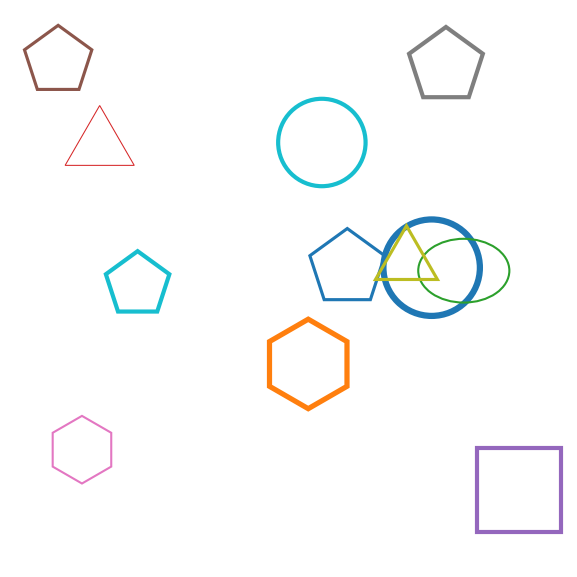[{"shape": "pentagon", "thickness": 1.5, "radius": 0.34, "center": [0.601, 0.535]}, {"shape": "circle", "thickness": 3, "radius": 0.42, "center": [0.747, 0.536]}, {"shape": "hexagon", "thickness": 2.5, "radius": 0.39, "center": [0.534, 0.369]}, {"shape": "oval", "thickness": 1, "radius": 0.39, "center": [0.803, 0.53]}, {"shape": "triangle", "thickness": 0.5, "radius": 0.35, "center": [0.173, 0.747]}, {"shape": "square", "thickness": 2, "radius": 0.36, "center": [0.899, 0.15]}, {"shape": "pentagon", "thickness": 1.5, "radius": 0.31, "center": [0.101, 0.894]}, {"shape": "hexagon", "thickness": 1, "radius": 0.29, "center": [0.142, 0.22]}, {"shape": "pentagon", "thickness": 2, "radius": 0.34, "center": [0.772, 0.885]}, {"shape": "triangle", "thickness": 1.5, "radius": 0.31, "center": [0.704, 0.546]}, {"shape": "pentagon", "thickness": 2, "radius": 0.29, "center": [0.238, 0.506]}, {"shape": "circle", "thickness": 2, "radius": 0.38, "center": [0.557, 0.752]}]